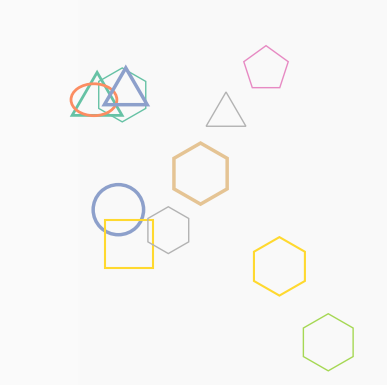[{"shape": "hexagon", "thickness": 1, "radius": 0.35, "center": [0.315, 0.753]}, {"shape": "triangle", "thickness": 2, "radius": 0.37, "center": [0.251, 0.738]}, {"shape": "oval", "thickness": 2, "radius": 0.3, "center": [0.242, 0.741]}, {"shape": "triangle", "thickness": 2.5, "radius": 0.32, "center": [0.325, 0.76]}, {"shape": "circle", "thickness": 2.5, "radius": 0.33, "center": [0.305, 0.455]}, {"shape": "pentagon", "thickness": 1, "radius": 0.3, "center": [0.687, 0.821]}, {"shape": "hexagon", "thickness": 1, "radius": 0.37, "center": [0.847, 0.111]}, {"shape": "hexagon", "thickness": 1.5, "radius": 0.38, "center": [0.721, 0.308]}, {"shape": "square", "thickness": 1.5, "radius": 0.31, "center": [0.333, 0.366]}, {"shape": "hexagon", "thickness": 2.5, "radius": 0.4, "center": [0.518, 0.549]}, {"shape": "hexagon", "thickness": 1, "radius": 0.3, "center": [0.434, 0.402]}, {"shape": "triangle", "thickness": 1, "radius": 0.3, "center": [0.583, 0.702]}]